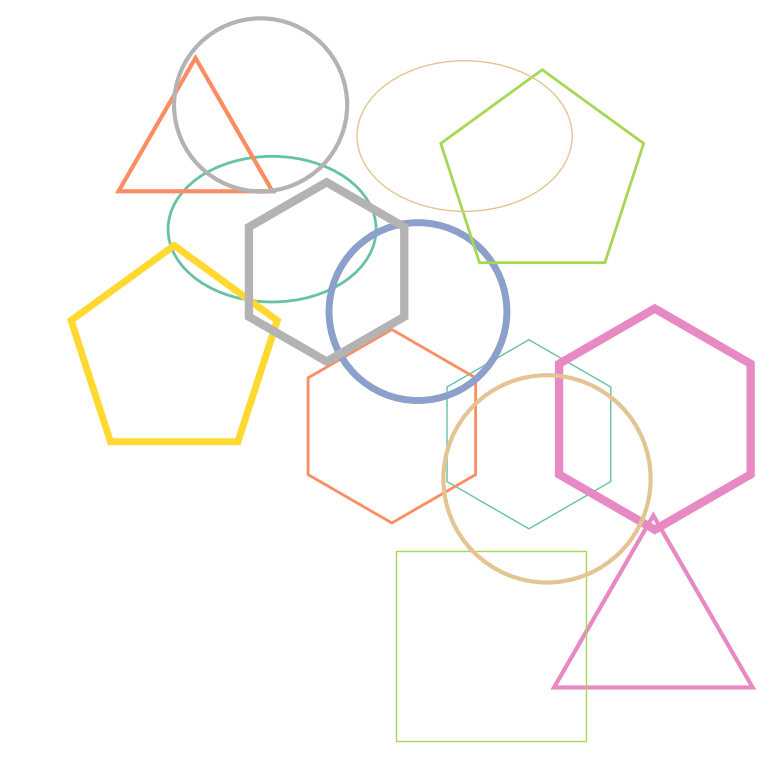[{"shape": "oval", "thickness": 1, "radius": 0.68, "center": [0.353, 0.702]}, {"shape": "hexagon", "thickness": 0.5, "radius": 0.61, "center": [0.687, 0.436]}, {"shape": "triangle", "thickness": 1.5, "radius": 0.58, "center": [0.254, 0.809]}, {"shape": "hexagon", "thickness": 1, "radius": 0.63, "center": [0.509, 0.446]}, {"shape": "circle", "thickness": 2.5, "radius": 0.58, "center": [0.543, 0.595]}, {"shape": "hexagon", "thickness": 3, "radius": 0.72, "center": [0.85, 0.456]}, {"shape": "triangle", "thickness": 1.5, "radius": 0.74, "center": [0.849, 0.182]}, {"shape": "pentagon", "thickness": 1, "radius": 0.69, "center": [0.704, 0.771]}, {"shape": "square", "thickness": 0.5, "radius": 0.62, "center": [0.637, 0.161]}, {"shape": "pentagon", "thickness": 2.5, "radius": 0.7, "center": [0.226, 0.54]}, {"shape": "circle", "thickness": 1.5, "radius": 0.67, "center": [0.71, 0.378]}, {"shape": "oval", "thickness": 0.5, "radius": 0.7, "center": [0.603, 0.823]}, {"shape": "hexagon", "thickness": 3, "radius": 0.58, "center": [0.424, 0.647]}, {"shape": "circle", "thickness": 1.5, "radius": 0.56, "center": [0.338, 0.864]}]